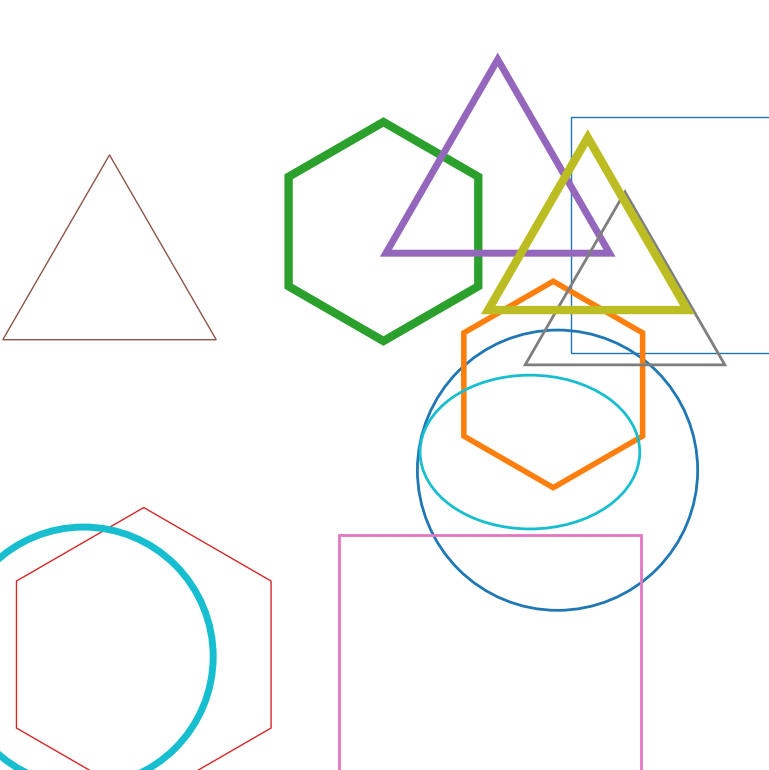[{"shape": "circle", "thickness": 1, "radius": 0.91, "center": [0.724, 0.389]}, {"shape": "square", "thickness": 0.5, "radius": 0.77, "center": [0.896, 0.695]}, {"shape": "hexagon", "thickness": 2, "radius": 0.67, "center": [0.718, 0.501]}, {"shape": "hexagon", "thickness": 3, "radius": 0.71, "center": [0.498, 0.699]}, {"shape": "hexagon", "thickness": 0.5, "radius": 0.95, "center": [0.187, 0.15]}, {"shape": "triangle", "thickness": 2.5, "radius": 0.84, "center": [0.646, 0.755]}, {"shape": "triangle", "thickness": 0.5, "radius": 0.8, "center": [0.142, 0.639]}, {"shape": "square", "thickness": 1, "radius": 0.98, "center": [0.637, 0.109]}, {"shape": "triangle", "thickness": 1, "radius": 0.75, "center": [0.812, 0.601]}, {"shape": "triangle", "thickness": 3, "radius": 0.75, "center": [0.763, 0.672]}, {"shape": "circle", "thickness": 2.5, "radius": 0.84, "center": [0.109, 0.147]}, {"shape": "oval", "thickness": 1, "radius": 0.71, "center": [0.688, 0.413]}]